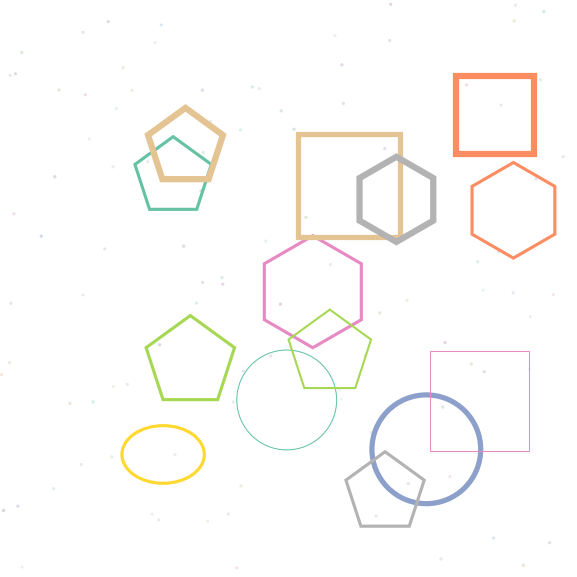[{"shape": "circle", "thickness": 0.5, "radius": 0.43, "center": [0.497, 0.307]}, {"shape": "pentagon", "thickness": 1.5, "radius": 0.35, "center": [0.3, 0.693]}, {"shape": "square", "thickness": 3, "radius": 0.34, "center": [0.856, 0.8]}, {"shape": "hexagon", "thickness": 1.5, "radius": 0.41, "center": [0.889, 0.635]}, {"shape": "circle", "thickness": 2.5, "radius": 0.47, "center": [0.738, 0.221]}, {"shape": "hexagon", "thickness": 1.5, "radius": 0.48, "center": [0.542, 0.494]}, {"shape": "square", "thickness": 0.5, "radius": 0.43, "center": [0.831, 0.304]}, {"shape": "pentagon", "thickness": 1.5, "radius": 0.4, "center": [0.33, 0.372]}, {"shape": "pentagon", "thickness": 1, "radius": 0.38, "center": [0.571, 0.388]}, {"shape": "oval", "thickness": 1.5, "radius": 0.36, "center": [0.282, 0.212]}, {"shape": "square", "thickness": 2.5, "radius": 0.44, "center": [0.605, 0.678]}, {"shape": "pentagon", "thickness": 3, "radius": 0.34, "center": [0.321, 0.744]}, {"shape": "hexagon", "thickness": 3, "radius": 0.37, "center": [0.686, 0.654]}, {"shape": "pentagon", "thickness": 1.5, "radius": 0.36, "center": [0.667, 0.146]}]